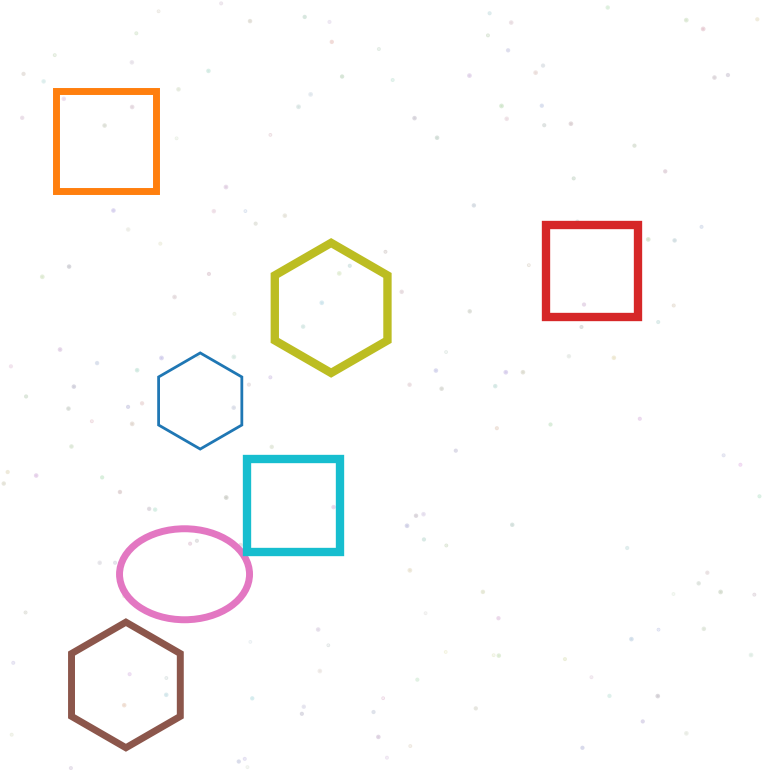[{"shape": "hexagon", "thickness": 1, "radius": 0.31, "center": [0.26, 0.479]}, {"shape": "square", "thickness": 2.5, "radius": 0.33, "center": [0.138, 0.817]}, {"shape": "square", "thickness": 3, "radius": 0.3, "center": [0.769, 0.648]}, {"shape": "hexagon", "thickness": 2.5, "radius": 0.41, "center": [0.164, 0.11]}, {"shape": "oval", "thickness": 2.5, "radius": 0.42, "center": [0.24, 0.254]}, {"shape": "hexagon", "thickness": 3, "radius": 0.42, "center": [0.43, 0.6]}, {"shape": "square", "thickness": 3, "radius": 0.3, "center": [0.381, 0.343]}]